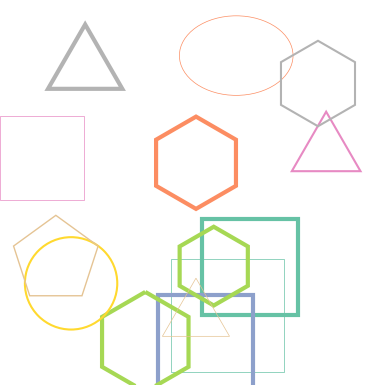[{"shape": "square", "thickness": 3, "radius": 0.62, "center": [0.649, 0.307]}, {"shape": "square", "thickness": 0.5, "radius": 0.74, "center": [0.59, 0.181]}, {"shape": "hexagon", "thickness": 3, "radius": 0.6, "center": [0.509, 0.577]}, {"shape": "oval", "thickness": 0.5, "radius": 0.74, "center": [0.614, 0.856]}, {"shape": "square", "thickness": 3, "radius": 0.62, "center": [0.534, 0.11]}, {"shape": "triangle", "thickness": 1.5, "radius": 0.51, "center": [0.847, 0.607]}, {"shape": "square", "thickness": 0.5, "radius": 0.55, "center": [0.109, 0.59]}, {"shape": "hexagon", "thickness": 3, "radius": 0.65, "center": [0.377, 0.112]}, {"shape": "hexagon", "thickness": 3, "radius": 0.51, "center": [0.555, 0.309]}, {"shape": "circle", "thickness": 1.5, "radius": 0.6, "center": [0.185, 0.264]}, {"shape": "triangle", "thickness": 0.5, "radius": 0.5, "center": [0.509, 0.177]}, {"shape": "pentagon", "thickness": 1, "radius": 0.58, "center": [0.145, 0.325]}, {"shape": "triangle", "thickness": 3, "radius": 0.56, "center": [0.221, 0.825]}, {"shape": "hexagon", "thickness": 1.5, "radius": 0.56, "center": [0.826, 0.783]}]